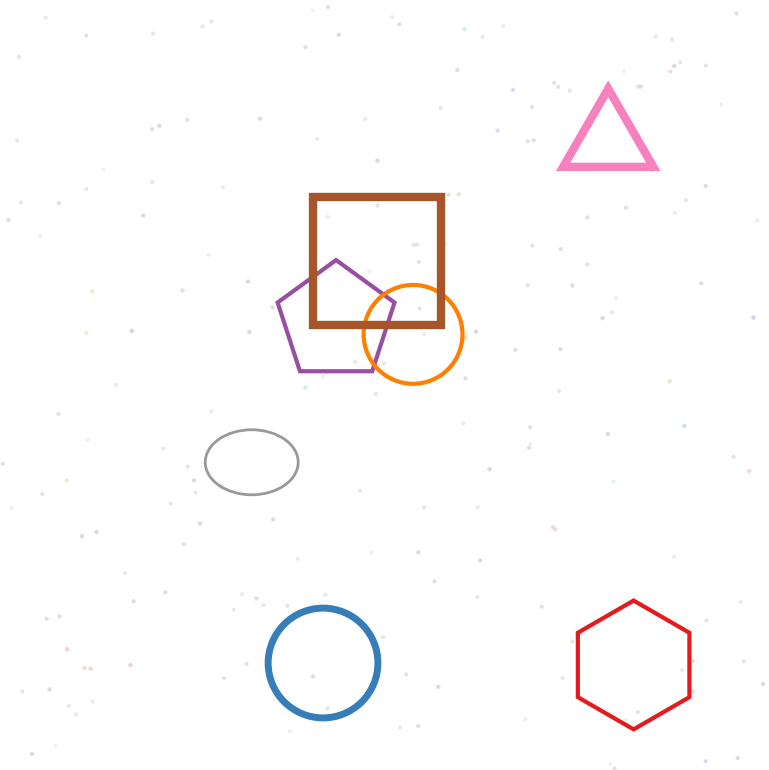[{"shape": "hexagon", "thickness": 1.5, "radius": 0.42, "center": [0.823, 0.136]}, {"shape": "circle", "thickness": 2.5, "radius": 0.36, "center": [0.42, 0.139]}, {"shape": "pentagon", "thickness": 1.5, "radius": 0.4, "center": [0.436, 0.582]}, {"shape": "circle", "thickness": 1.5, "radius": 0.32, "center": [0.536, 0.566]}, {"shape": "square", "thickness": 3, "radius": 0.42, "center": [0.489, 0.661]}, {"shape": "triangle", "thickness": 3, "radius": 0.34, "center": [0.79, 0.817]}, {"shape": "oval", "thickness": 1, "radius": 0.3, "center": [0.327, 0.4]}]